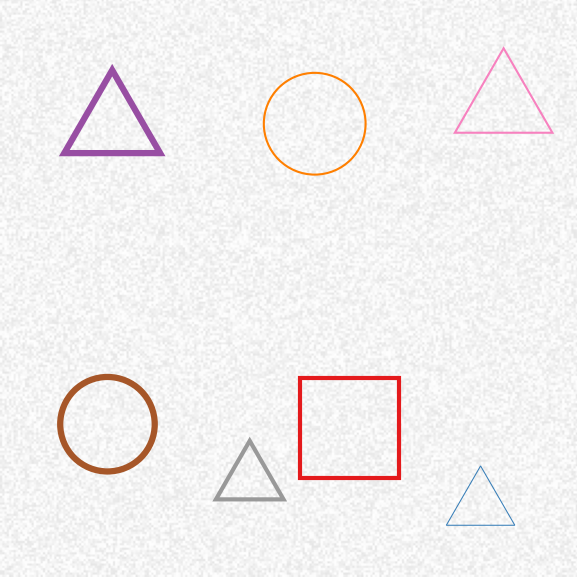[{"shape": "square", "thickness": 2, "radius": 0.43, "center": [0.605, 0.258]}, {"shape": "triangle", "thickness": 0.5, "radius": 0.34, "center": [0.832, 0.124]}, {"shape": "triangle", "thickness": 3, "radius": 0.48, "center": [0.194, 0.782]}, {"shape": "circle", "thickness": 1, "radius": 0.44, "center": [0.545, 0.785]}, {"shape": "circle", "thickness": 3, "radius": 0.41, "center": [0.186, 0.265]}, {"shape": "triangle", "thickness": 1, "radius": 0.49, "center": [0.872, 0.818]}, {"shape": "triangle", "thickness": 2, "radius": 0.34, "center": [0.432, 0.168]}]